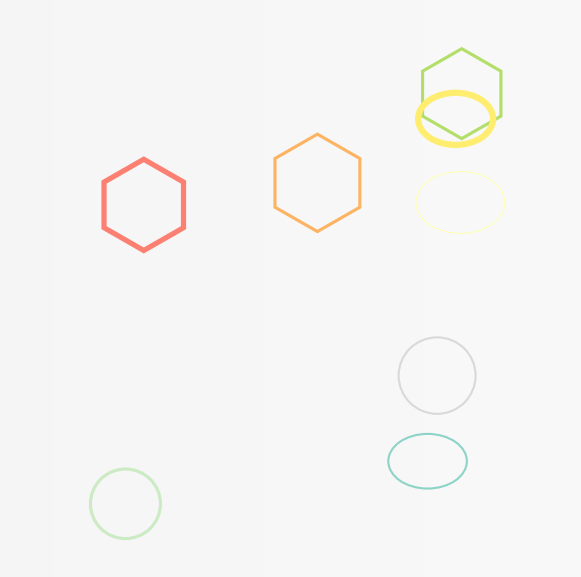[{"shape": "oval", "thickness": 1, "radius": 0.34, "center": [0.736, 0.2]}, {"shape": "oval", "thickness": 0.5, "radius": 0.38, "center": [0.792, 0.649]}, {"shape": "hexagon", "thickness": 2.5, "radius": 0.39, "center": [0.247, 0.644]}, {"shape": "hexagon", "thickness": 1.5, "radius": 0.42, "center": [0.546, 0.683]}, {"shape": "hexagon", "thickness": 1.5, "radius": 0.39, "center": [0.794, 0.837]}, {"shape": "circle", "thickness": 1, "radius": 0.33, "center": [0.752, 0.349]}, {"shape": "circle", "thickness": 1.5, "radius": 0.3, "center": [0.216, 0.127]}, {"shape": "oval", "thickness": 3, "radius": 0.32, "center": [0.784, 0.793]}]